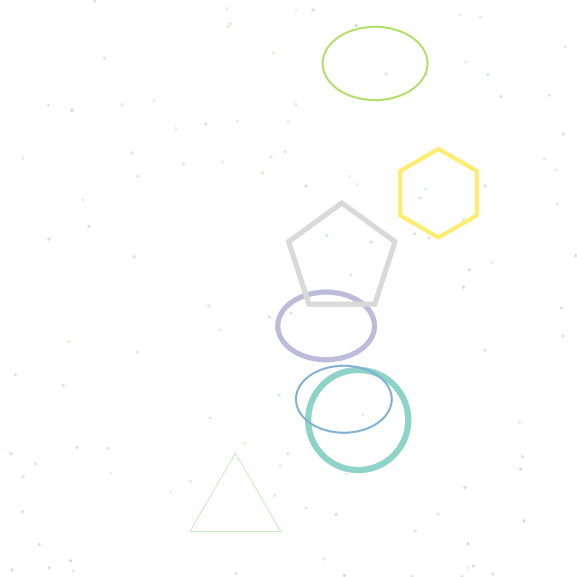[{"shape": "circle", "thickness": 3, "radius": 0.43, "center": [0.62, 0.272]}, {"shape": "oval", "thickness": 2.5, "radius": 0.42, "center": [0.565, 0.435]}, {"shape": "oval", "thickness": 1, "radius": 0.41, "center": [0.595, 0.308]}, {"shape": "oval", "thickness": 1, "radius": 0.45, "center": [0.649, 0.889]}, {"shape": "pentagon", "thickness": 2.5, "radius": 0.48, "center": [0.592, 0.551]}, {"shape": "triangle", "thickness": 0.5, "radius": 0.45, "center": [0.408, 0.124]}, {"shape": "hexagon", "thickness": 2, "radius": 0.38, "center": [0.759, 0.665]}]